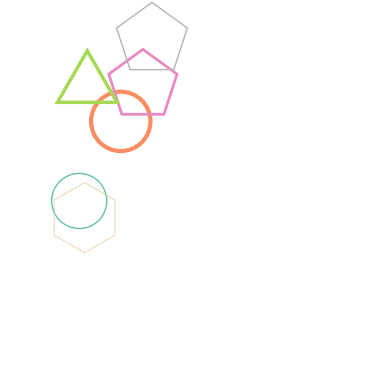[{"shape": "circle", "thickness": 1, "radius": 0.36, "center": [0.206, 0.478]}, {"shape": "circle", "thickness": 3, "radius": 0.39, "center": [0.314, 0.685]}, {"shape": "pentagon", "thickness": 2, "radius": 0.47, "center": [0.371, 0.779]}, {"shape": "triangle", "thickness": 2.5, "radius": 0.45, "center": [0.227, 0.779]}, {"shape": "hexagon", "thickness": 0.5, "radius": 0.46, "center": [0.219, 0.435]}, {"shape": "pentagon", "thickness": 1, "radius": 0.48, "center": [0.395, 0.897]}]